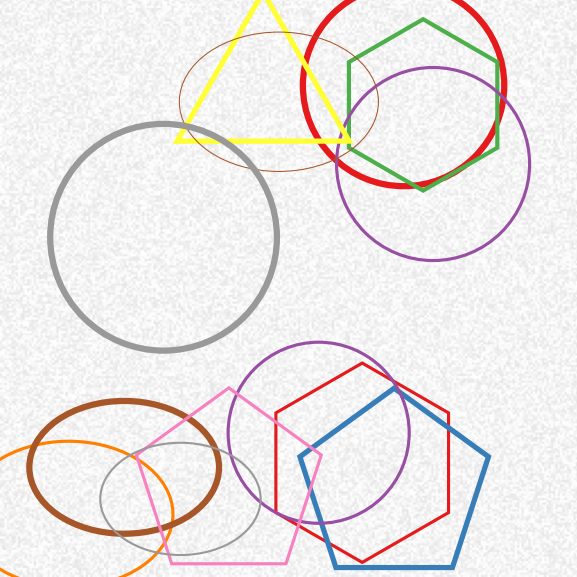[{"shape": "hexagon", "thickness": 1.5, "radius": 0.86, "center": [0.627, 0.198]}, {"shape": "circle", "thickness": 3, "radius": 0.87, "center": [0.699, 0.851]}, {"shape": "pentagon", "thickness": 2.5, "radius": 0.86, "center": [0.683, 0.155]}, {"shape": "hexagon", "thickness": 2, "radius": 0.74, "center": [0.733, 0.817]}, {"shape": "circle", "thickness": 1.5, "radius": 0.84, "center": [0.75, 0.715]}, {"shape": "circle", "thickness": 1.5, "radius": 0.78, "center": [0.552, 0.25]}, {"shape": "oval", "thickness": 1.5, "radius": 0.9, "center": [0.119, 0.109]}, {"shape": "triangle", "thickness": 2.5, "radius": 0.86, "center": [0.456, 0.841]}, {"shape": "oval", "thickness": 0.5, "radius": 0.86, "center": [0.483, 0.823]}, {"shape": "oval", "thickness": 3, "radius": 0.82, "center": [0.215, 0.19]}, {"shape": "pentagon", "thickness": 1.5, "radius": 0.84, "center": [0.396, 0.159]}, {"shape": "oval", "thickness": 1, "radius": 0.69, "center": [0.312, 0.135]}, {"shape": "circle", "thickness": 3, "radius": 0.98, "center": [0.283, 0.588]}]